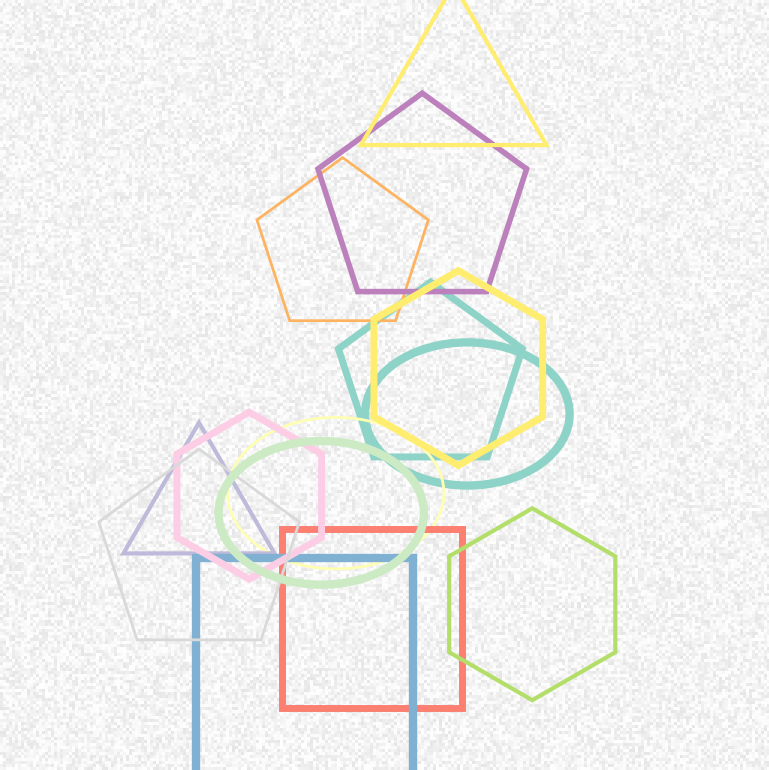[{"shape": "pentagon", "thickness": 2.5, "radius": 0.63, "center": [0.559, 0.508]}, {"shape": "oval", "thickness": 3, "radius": 0.66, "center": [0.607, 0.462]}, {"shape": "oval", "thickness": 1, "radius": 0.7, "center": [0.436, 0.36]}, {"shape": "triangle", "thickness": 1.5, "radius": 0.57, "center": [0.258, 0.338]}, {"shape": "square", "thickness": 2.5, "radius": 0.58, "center": [0.483, 0.197]}, {"shape": "square", "thickness": 3, "radius": 0.7, "center": [0.396, 0.135]}, {"shape": "pentagon", "thickness": 1, "radius": 0.59, "center": [0.445, 0.678]}, {"shape": "hexagon", "thickness": 1.5, "radius": 0.62, "center": [0.691, 0.215]}, {"shape": "hexagon", "thickness": 2.5, "radius": 0.54, "center": [0.324, 0.356]}, {"shape": "pentagon", "thickness": 1, "radius": 0.68, "center": [0.258, 0.28]}, {"shape": "pentagon", "thickness": 2, "radius": 0.71, "center": [0.548, 0.737]}, {"shape": "oval", "thickness": 3, "radius": 0.67, "center": [0.417, 0.334]}, {"shape": "triangle", "thickness": 1.5, "radius": 0.7, "center": [0.589, 0.881]}, {"shape": "hexagon", "thickness": 2.5, "radius": 0.63, "center": [0.595, 0.522]}]